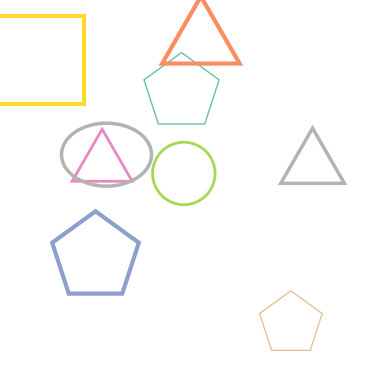[{"shape": "pentagon", "thickness": 1, "radius": 0.51, "center": [0.472, 0.761]}, {"shape": "triangle", "thickness": 3, "radius": 0.58, "center": [0.522, 0.893]}, {"shape": "pentagon", "thickness": 3, "radius": 0.59, "center": [0.248, 0.333]}, {"shape": "triangle", "thickness": 2, "radius": 0.45, "center": [0.265, 0.574]}, {"shape": "circle", "thickness": 2, "radius": 0.41, "center": [0.477, 0.549]}, {"shape": "square", "thickness": 3, "radius": 0.57, "center": [0.103, 0.843]}, {"shape": "pentagon", "thickness": 1, "radius": 0.43, "center": [0.756, 0.159]}, {"shape": "triangle", "thickness": 2.5, "radius": 0.48, "center": [0.812, 0.572]}, {"shape": "oval", "thickness": 2.5, "radius": 0.58, "center": [0.277, 0.598]}]